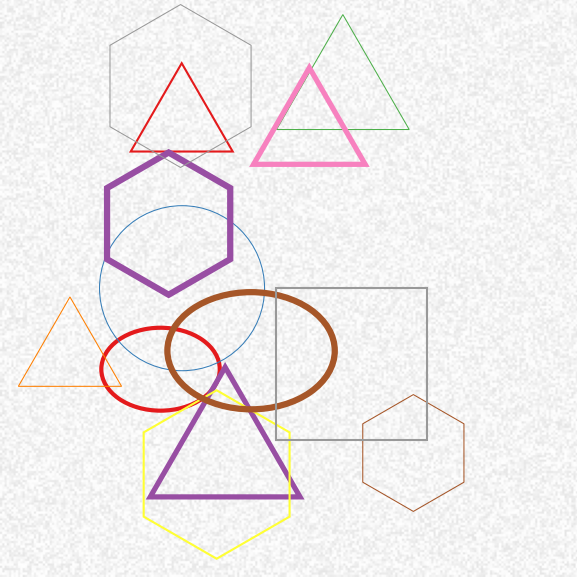[{"shape": "triangle", "thickness": 1, "radius": 0.51, "center": [0.315, 0.788]}, {"shape": "oval", "thickness": 2, "radius": 0.51, "center": [0.278, 0.36]}, {"shape": "circle", "thickness": 0.5, "radius": 0.71, "center": [0.315, 0.5]}, {"shape": "triangle", "thickness": 0.5, "radius": 0.66, "center": [0.594, 0.841]}, {"shape": "hexagon", "thickness": 3, "radius": 0.62, "center": [0.292, 0.612]}, {"shape": "triangle", "thickness": 2.5, "radius": 0.75, "center": [0.39, 0.214]}, {"shape": "triangle", "thickness": 0.5, "radius": 0.52, "center": [0.121, 0.382]}, {"shape": "hexagon", "thickness": 1, "radius": 0.73, "center": [0.375, 0.177]}, {"shape": "oval", "thickness": 3, "radius": 0.72, "center": [0.435, 0.392]}, {"shape": "hexagon", "thickness": 0.5, "radius": 0.51, "center": [0.716, 0.215]}, {"shape": "triangle", "thickness": 2.5, "radius": 0.56, "center": [0.536, 0.77]}, {"shape": "square", "thickness": 1, "radius": 0.66, "center": [0.608, 0.369]}, {"shape": "hexagon", "thickness": 0.5, "radius": 0.71, "center": [0.313, 0.85]}]